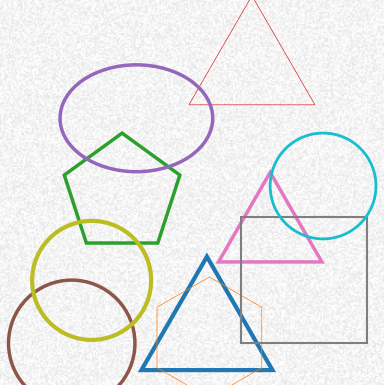[{"shape": "triangle", "thickness": 3, "radius": 0.98, "center": [0.537, 0.137]}, {"shape": "hexagon", "thickness": 0.5, "radius": 0.79, "center": [0.544, 0.123]}, {"shape": "pentagon", "thickness": 2.5, "radius": 0.79, "center": [0.317, 0.496]}, {"shape": "triangle", "thickness": 0.5, "radius": 0.94, "center": [0.654, 0.822]}, {"shape": "oval", "thickness": 2.5, "radius": 0.99, "center": [0.354, 0.693]}, {"shape": "circle", "thickness": 2.5, "radius": 0.82, "center": [0.186, 0.108]}, {"shape": "triangle", "thickness": 2.5, "radius": 0.78, "center": [0.702, 0.397]}, {"shape": "square", "thickness": 1.5, "radius": 0.82, "center": [0.789, 0.274]}, {"shape": "circle", "thickness": 3, "radius": 0.77, "center": [0.238, 0.272]}, {"shape": "circle", "thickness": 2, "radius": 0.69, "center": [0.839, 0.517]}]